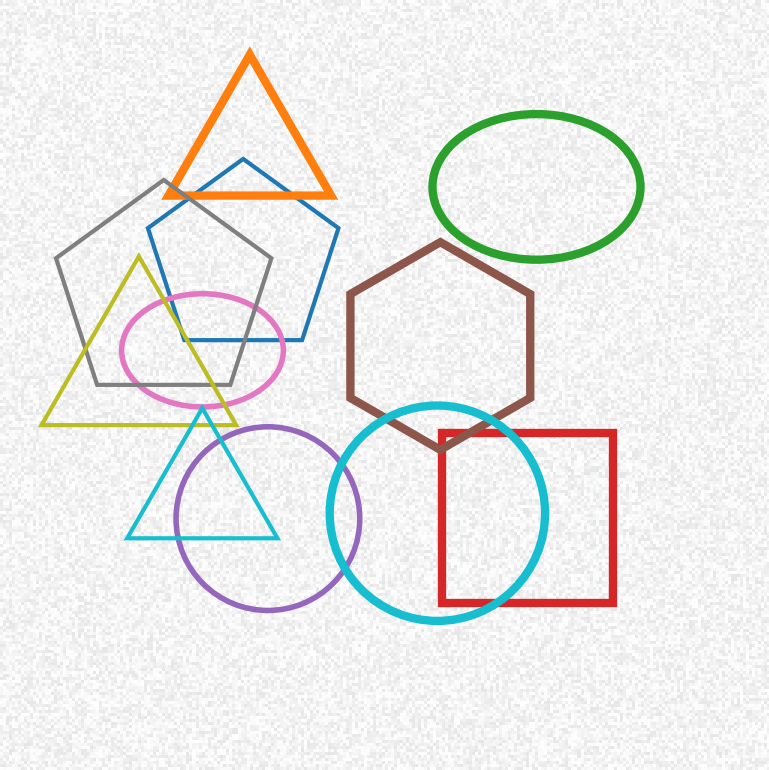[{"shape": "pentagon", "thickness": 1.5, "radius": 0.65, "center": [0.316, 0.664]}, {"shape": "triangle", "thickness": 3, "radius": 0.61, "center": [0.324, 0.807]}, {"shape": "oval", "thickness": 3, "radius": 0.68, "center": [0.697, 0.757]}, {"shape": "square", "thickness": 3, "radius": 0.55, "center": [0.685, 0.327]}, {"shape": "circle", "thickness": 2, "radius": 0.6, "center": [0.348, 0.326]}, {"shape": "hexagon", "thickness": 3, "radius": 0.67, "center": [0.572, 0.551]}, {"shape": "oval", "thickness": 2, "radius": 0.53, "center": [0.263, 0.545]}, {"shape": "pentagon", "thickness": 1.5, "radius": 0.74, "center": [0.213, 0.619]}, {"shape": "triangle", "thickness": 1.5, "radius": 0.73, "center": [0.18, 0.521]}, {"shape": "triangle", "thickness": 1.5, "radius": 0.56, "center": [0.263, 0.357]}, {"shape": "circle", "thickness": 3, "radius": 0.7, "center": [0.568, 0.333]}]